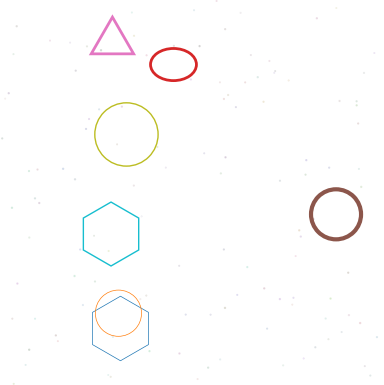[{"shape": "hexagon", "thickness": 0.5, "radius": 0.42, "center": [0.313, 0.147]}, {"shape": "circle", "thickness": 0.5, "radius": 0.3, "center": [0.308, 0.186]}, {"shape": "oval", "thickness": 2, "radius": 0.3, "center": [0.451, 0.832]}, {"shape": "circle", "thickness": 3, "radius": 0.32, "center": [0.873, 0.443]}, {"shape": "triangle", "thickness": 2, "radius": 0.32, "center": [0.292, 0.892]}, {"shape": "circle", "thickness": 1, "radius": 0.41, "center": [0.328, 0.651]}, {"shape": "hexagon", "thickness": 1, "radius": 0.41, "center": [0.288, 0.392]}]